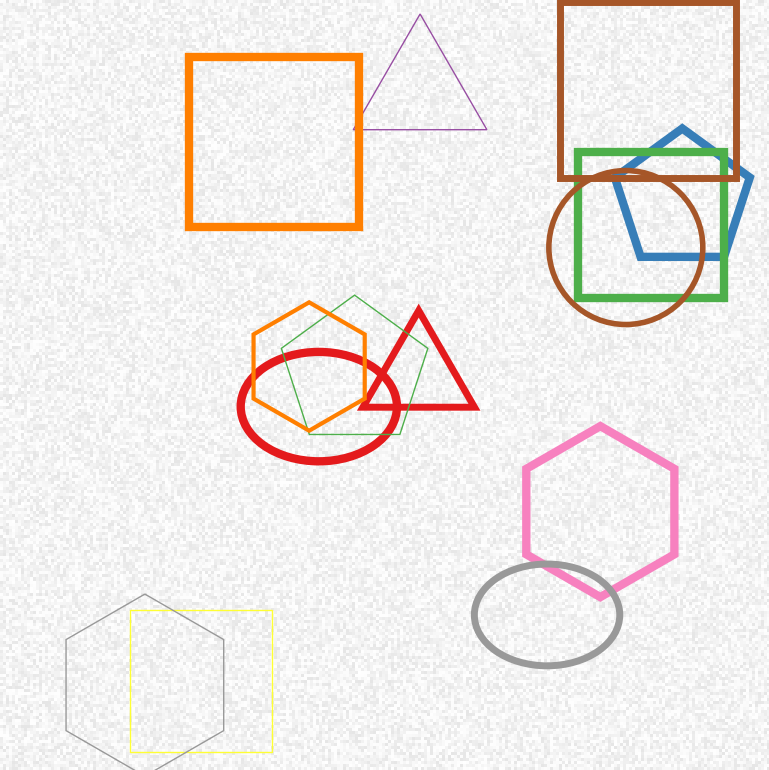[{"shape": "oval", "thickness": 3, "radius": 0.51, "center": [0.414, 0.472]}, {"shape": "triangle", "thickness": 2.5, "radius": 0.42, "center": [0.544, 0.513]}, {"shape": "pentagon", "thickness": 3, "radius": 0.46, "center": [0.886, 0.741]}, {"shape": "square", "thickness": 3, "radius": 0.47, "center": [0.845, 0.708]}, {"shape": "pentagon", "thickness": 0.5, "radius": 0.5, "center": [0.461, 0.517]}, {"shape": "triangle", "thickness": 0.5, "radius": 0.5, "center": [0.546, 0.882]}, {"shape": "square", "thickness": 3, "radius": 0.55, "center": [0.356, 0.815]}, {"shape": "hexagon", "thickness": 1.5, "radius": 0.42, "center": [0.401, 0.524]}, {"shape": "square", "thickness": 0.5, "radius": 0.46, "center": [0.261, 0.115]}, {"shape": "circle", "thickness": 2, "radius": 0.5, "center": [0.813, 0.679]}, {"shape": "square", "thickness": 2.5, "radius": 0.57, "center": [0.842, 0.883]}, {"shape": "hexagon", "thickness": 3, "radius": 0.56, "center": [0.78, 0.336]}, {"shape": "oval", "thickness": 2.5, "radius": 0.47, "center": [0.71, 0.201]}, {"shape": "hexagon", "thickness": 0.5, "radius": 0.59, "center": [0.188, 0.11]}]